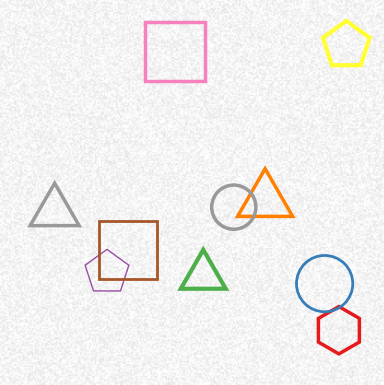[{"shape": "hexagon", "thickness": 2.5, "radius": 0.31, "center": [0.88, 0.142]}, {"shape": "circle", "thickness": 2, "radius": 0.37, "center": [0.843, 0.263]}, {"shape": "triangle", "thickness": 3, "radius": 0.34, "center": [0.528, 0.284]}, {"shape": "pentagon", "thickness": 1, "radius": 0.3, "center": [0.278, 0.293]}, {"shape": "triangle", "thickness": 2.5, "radius": 0.41, "center": [0.689, 0.479]}, {"shape": "pentagon", "thickness": 3, "radius": 0.32, "center": [0.9, 0.882]}, {"shape": "square", "thickness": 2, "radius": 0.38, "center": [0.333, 0.351]}, {"shape": "square", "thickness": 2.5, "radius": 0.38, "center": [0.455, 0.867]}, {"shape": "circle", "thickness": 2.5, "radius": 0.29, "center": [0.607, 0.462]}, {"shape": "triangle", "thickness": 2.5, "radius": 0.37, "center": [0.142, 0.451]}]